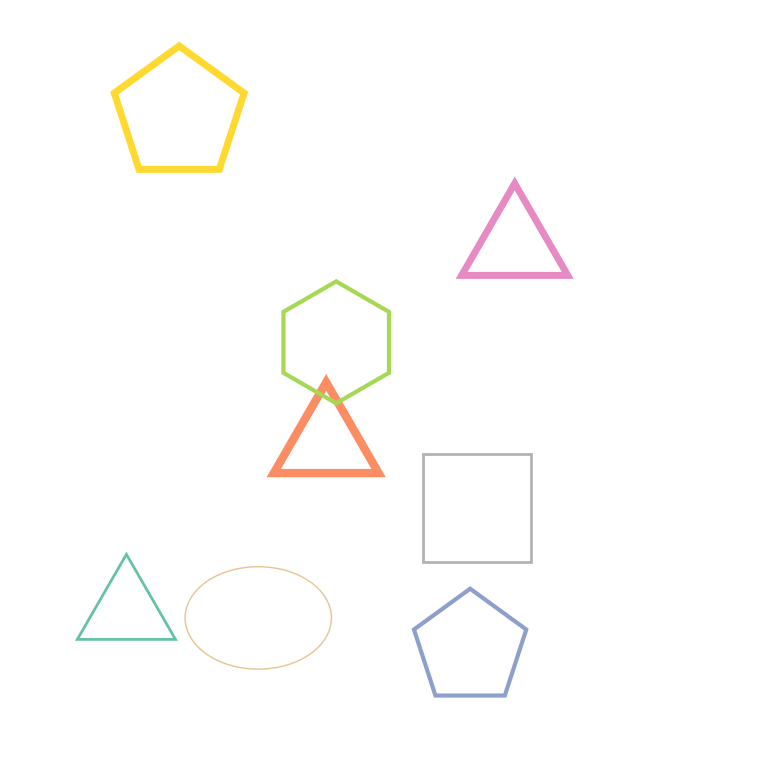[{"shape": "triangle", "thickness": 1, "radius": 0.37, "center": [0.164, 0.206]}, {"shape": "triangle", "thickness": 3, "radius": 0.39, "center": [0.424, 0.425]}, {"shape": "pentagon", "thickness": 1.5, "radius": 0.38, "center": [0.611, 0.159]}, {"shape": "triangle", "thickness": 2.5, "radius": 0.4, "center": [0.668, 0.682]}, {"shape": "hexagon", "thickness": 1.5, "radius": 0.4, "center": [0.437, 0.555]}, {"shape": "pentagon", "thickness": 2.5, "radius": 0.44, "center": [0.233, 0.852]}, {"shape": "oval", "thickness": 0.5, "radius": 0.48, "center": [0.335, 0.198]}, {"shape": "square", "thickness": 1, "radius": 0.35, "center": [0.62, 0.34]}]